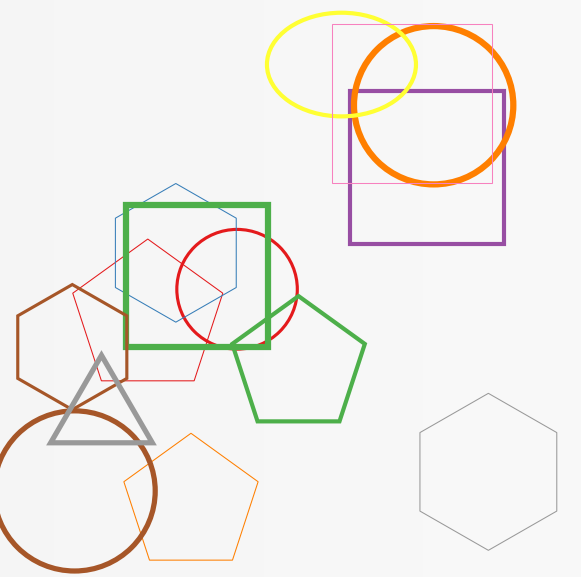[{"shape": "circle", "thickness": 1.5, "radius": 0.52, "center": [0.408, 0.498]}, {"shape": "pentagon", "thickness": 0.5, "radius": 0.68, "center": [0.254, 0.449]}, {"shape": "hexagon", "thickness": 0.5, "radius": 0.6, "center": [0.302, 0.561]}, {"shape": "square", "thickness": 3, "radius": 0.61, "center": [0.339, 0.521]}, {"shape": "pentagon", "thickness": 2, "radius": 0.6, "center": [0.514, 0.367]}, {"shape": "square", "thickness": 2, "radius": 0.66, "center": [0.735, 0.708]}, {"shape": "circle", "thickness": 3, "radius": 0.69, "center": [0.746, 0.817]}, {"shape": "pentagon", "thickness": 0.5, "radius": 0.61, "center": [0.329, 0.127]}, {"shape": "oval", "thickness": 2, "radius": 0.64, "center": [0.587, 0.887]}, {"shape": "hexagon", "thickness": 1.5, "radius": 0.54, "center": [0.124, 0.398]}, {"shape": "circle", "thickness": 2.5, "radius": 0.69, "center": [0.128, 0.149]}, {"shape": "square", "thickness": 0.5, "radius": 0.69, "center": [0.708, 0.82]}, {"shape": "hexagon", "thickness": 0.5, "radius": 0.68, "center": [0.84, 0.182]}, {"shape": "triangle", "thickness": 2.5, "radius": 0.5, "center": [0.175, 0.283]}]